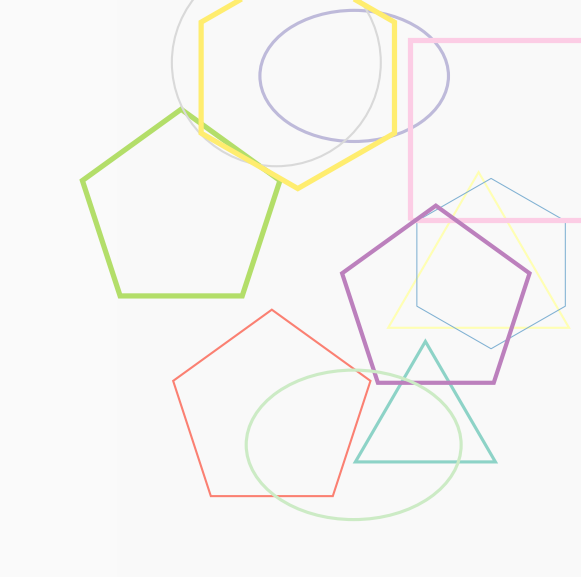[{"shape": "triangle", "thickness": 1.5, "radius": 0.7, "center": [0.732, 0.269]}, {"shape": "triangle", "thickness": 1, "radius": 0.9, "center": [0.823, 0.521]}, {"shape": "oval", "thickness": 1.5, "radius": 0.81, "center": [0.609, 0.868]}, {"shape": "pentagon", "thickness": 1, "radius": 0.89, "center": [0.468, 0.284]}, {"shape": "hexagon", "thickness": 0.5, "radius": 0.74, "center": [0.845, 0.543]}, {"shape": "pentagon", "thickness": 2.5, "radius": 0.89, "center": [0.312, 0.631]}, {"shape": "square", "thickness": 2.5, "radius": 0.78, "center": [0.862, 0.774]}, {"shape": "circle", "thickness": 1, "radius": 0.9, "center": [0.475, 0.891]}, {"shape": "pentagon", "thickness": 2, "radius": 0.85, "center": [0.75, 0.473]}, {"shape": "oval", "thickness": 1.5, "radius": 0.92, "center": [0.608, 0.229]}, {"shape": "hexagon", "thickness": 2.5, "radius": 0.96, "center": [0.512, 0.865]}]